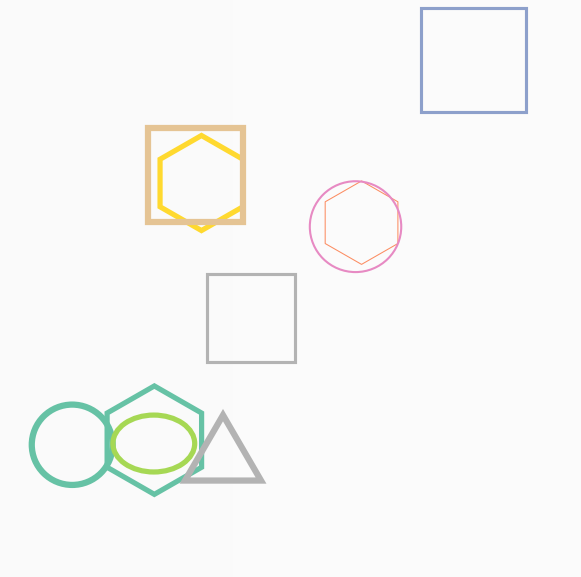[{"shape": "hexagon", "thickness": 2.5, "radius": 0.47, "center": [0.266, 0.237]}, {"shape": "circle", "thickness": 3, "radius": 0.35, "center": [0.124, 0.229]}, {"shape": "hexagon", "thickness": 0.5, "radius": 0.36, "center": [0.622, 0.614]}, {"shape": "square", "thickness": 1.5, "radius": 0.45, "center": [0.815, 0.895]}, {"shape": "circle", "thickness": 1, "radius": 0.39, "center": [0.612, 0.607]}, {"shape": "oval", "thickness": 2.5, "radius": 0.35, "center": [0.265, 0.231]}, {"shape": "hexagon", "thickness": 2.5, "radius": 0.41, "center": [0.347, 0.682]}, {"shape": "square", "thickness": 3, "radius": 0.41, "center": [0.337, 0.696]}, {"shape": "square", "thickness": 1.5, "radius": 0.38, "center": [0.432, 0.448]}, {"shape": "triangle", "thickness": 3, "radius": 0.38, "center": [0.384, 0.205]}]